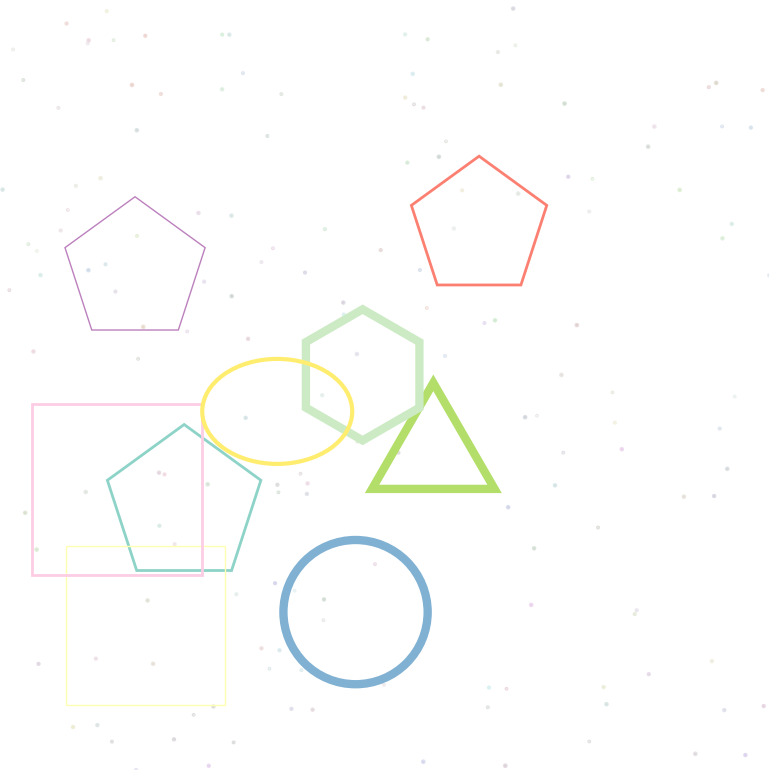[{"shape": "pentagon", "thickness": 1, "radius": 0.52, "center": [0.239, 0.344]}, {"shape": "square", "thickness": 0.5, "radius": 0.51, "center": [0.189, 0.188]}, {"shape": "pentagon", "thickness": 1, "radius": 0.46, "center": [0.622, 0.705]}, {"shape": "circle", "thickness": 3, "radius": 0.47, "center": [0.462, 0.205]}, {"shape": "triangle", "thickness": 3, "radius": 0.46, "center": [0.563, 0.411]}, {"shape": "square", "thickness": 1, "radius": 0.55, "center": [0.152, 0.364]}, {"shape": "pentagon", "thickness": 0.5, "radius": 0.48, "center": [0.175, 0.649]}, {"shape": "hexagon", "thickness": 3, "radius": 0.43, "center": [0.471, 0.513]}, {"shape": "oval", "thickness": 1.5, "radius": 0.49, "center": [0.36, 0.466]}]